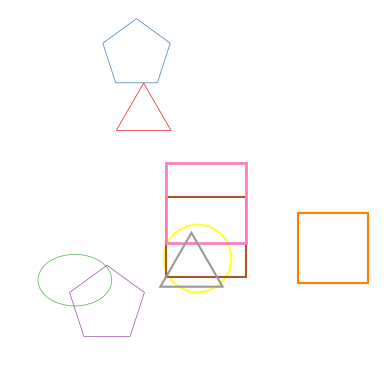[{"shape": "triangle", "thickness": 0.5, "radius": 0.41, "center": [0.373, 0.702]}, {"shape": "pentagon", "thickness": 0.5, "radius": 0.46, "center": [0.355, 0.859]}, {"shape": "oval", "thickness": 0.5, "radius": 0.48, "center": [0.194, 0.272]}, {"shape": "pentagon", "thickness": 0.5, "radius": 0.51, "center": [0.278, 0.209]}, {"shape": "square", "thickness": 1.5, "radius": 0.45, "center": [0.864, 0.356]}, {"shape": "circle", "thickness": 1.5, "radius": 0.44, "center": [0.513, 0.329]}, {"shape": "square", "thickness": 1.5, "radius": 0.52, "center": [0.536, 0.385]}, {"shape": "square", "thickness": 2, "radius": 0.52, "center": [0.535, 0.473]}, {"shape": "triangle", "thickness": 1.5, "radius": 0.47, "center": [0.497, 0.302]}]